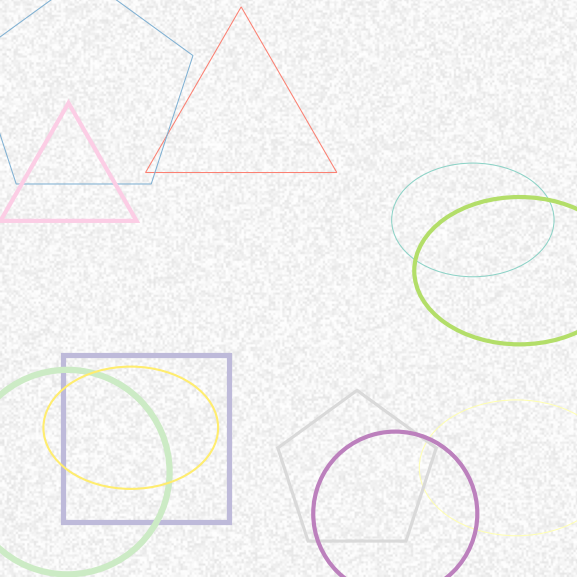[{"shape": "oval", "thickness": 0.5, "radius": 0.7, "center": [0.819, 0.618]}, {"shape": "oval", "thickness": 0.5, "radius": 0.84, "center": [0.894, 0.189]}, {"shape": "square", "thickness": 2.5, "radius": 0.72, "center": [0.253, 0.24]}, {"shape": "triangle", "thickness": 0.5, "radius": 0.96, "center": [0.418, 0.796]}, {"shape": "pentagon", "thickness": 0.5, "radius": 0.99, "center": [0.145, 0.841]}, {"shape": "oval", "thickness": 2, "radius": 0.91, "center": [0.9, 0.53]}, {"shape": "triangle", "thickness": 2, "radius": 0.68, "center": [0.119, 0.685]}, {"shape": "pentagon", "thickness": 1.5, "radius": 0.72, "center": [0.618, 0.179]}, {"shape": "circle", "thickness": 2, "radius": 0.71, "center": [0.684, 0.11]}, {"shape": "circle", "thickness": 3, "radius": 0.89, "center": [0.117, 0.182]}, {"shape": "oval", "thickness": 1, "radius": 0.76, "center": [0.226, 0.258]}]